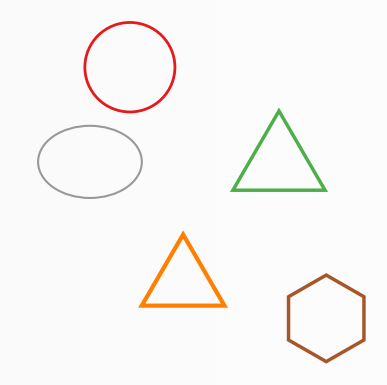[{"shape": "circle", "thickness": 2, "radius": 0.58, "center": [0.335, 0.825]}, {"shape": "triangle", "thickness": 2.5, "radius": 0.69, "center": [0.72, 0.575]}, {"shape": "triangle", "thickness": 3, "radius": 0.62, "center": [0.473, 0.268]}, {"shape": "hexagon", "thickness": 2.5, "radius": 0.56, "center": [0.842, 0.173]}, {"shape": "oval", "thickness": 1.5, "radius": 0.67, "center": [0.232, 0.58]}]